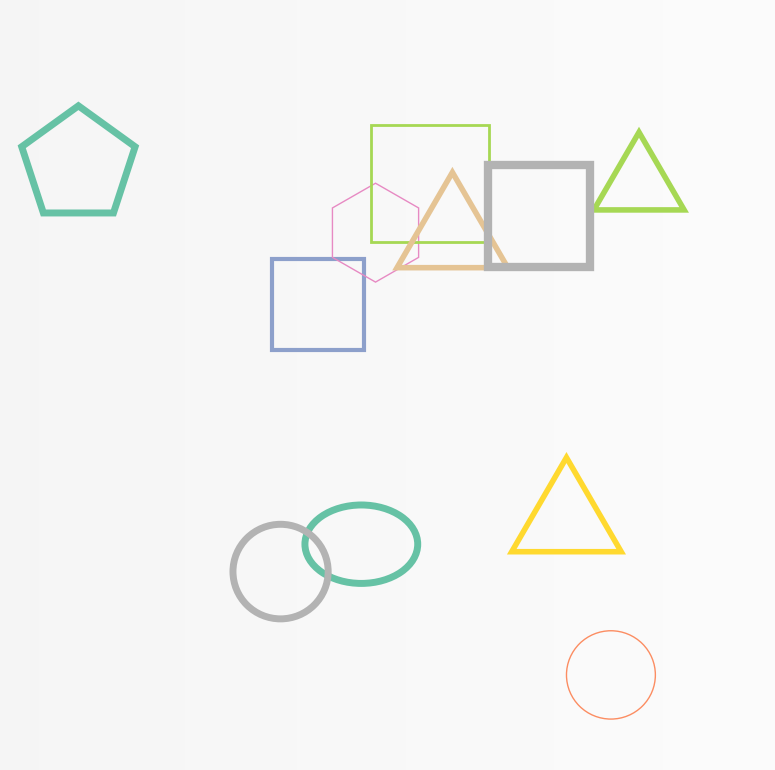[{"shape": "oval", "thickness": 2.5, "radius": 0.36, "center": [0.466, 0.293]}, {"shape": "pentagon", "thickness": 2.5, "radius": 0.38, "center": [0.101, 0.786]}, {"shape": "circle", "thickness": 0.5, "radius": 0.29, "center": [0.788, 0.123]}, {"shape": "square", "thickness": 1.5, "radius": 0.3, "center": [0.41, 0.604]}, {"shape": "hexagon", "thickness": 0.5, "radius": 0.32, "center": [0.485, 0.698]}, {"shape": "triangle", "thickness": 2, "radius": 0.34, "center": [0.825, 0.761]}, {"shape": "square", "thickness": 1, "radius": 0.38, "center": [0.555, 0.762]}, {"shape": "triangle", "thickness": 2, "radius": 0.41, "center": [0.731, 0.324]}, {"shape": "triangle", "thickness": 2, "radius": 0.41, "center": [0.584, 0.694]}, {"shape": "square", "thickness": 3, "radius": 0.33, "center": [0.695, 0.72]}, {"shape": "circle", "thickness": 2.5, "radius": 0.31, "center": [0.362, 0.258]}]